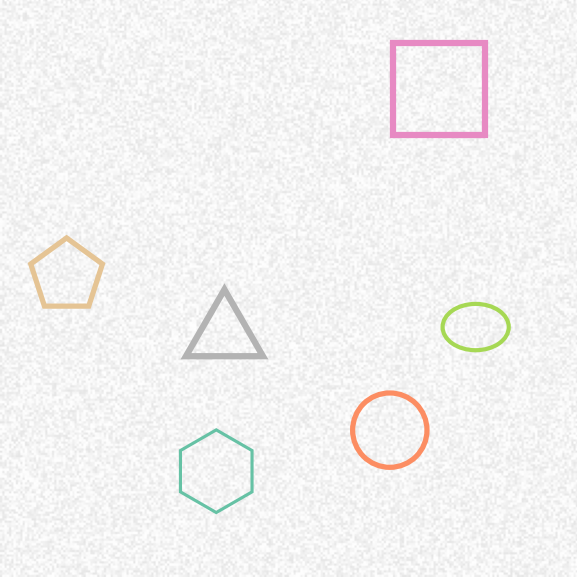[{"shape": "hexagon", "thickness": 1.5, "radius": 0.36, "center": [0.374, 0.183]}, {"shape": "circle", "thickness": 2.5, "radius": 0.32, "center": [0.675, 0.254]}, {"shape": "square", "thickness": 3, "radius": 0.4, "center": [0.76, 0.845]}, {"shape": "oval", "thickness": 2, "radius": 0.29, "center": [0.824, 0.433]}, {"shape": "pentagon", "thickness": 2.5, "radius": 0.33, "center": [0.115, 0.522]}, {"shape": "triangle", "thickness": 3, "radius": 0.38, "center": [0.389, 0.421]}]